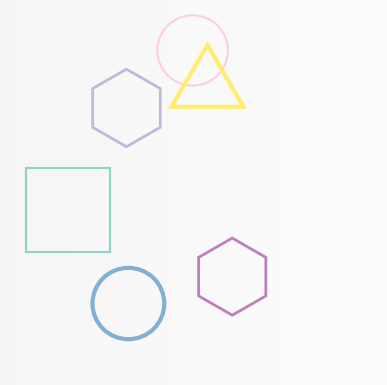[{"shape": "square", "thickness": 1.5, "radius": 0.55, "center": [0.176, 0.456]}, {"shape": "hexagon", "thickness": 2, "radius": 0.5, "center": [0.326, 0.72]}, {"shape": "circle", "thickness": 3, "radius": 0.46, "center": [0.331, 0.212]}, {"shape": "circle", "thickness": 1.5, "radius": 0.46, "center": [0.497, 0.869]}, {"shape": "hexagon", "thickness": 2, "radius": 0.5, "center": [0.599, 0.281]}, {"shape": "triangle", "thickness": 3, "radius": 0.54, "center": [0.535, 0.776]}]